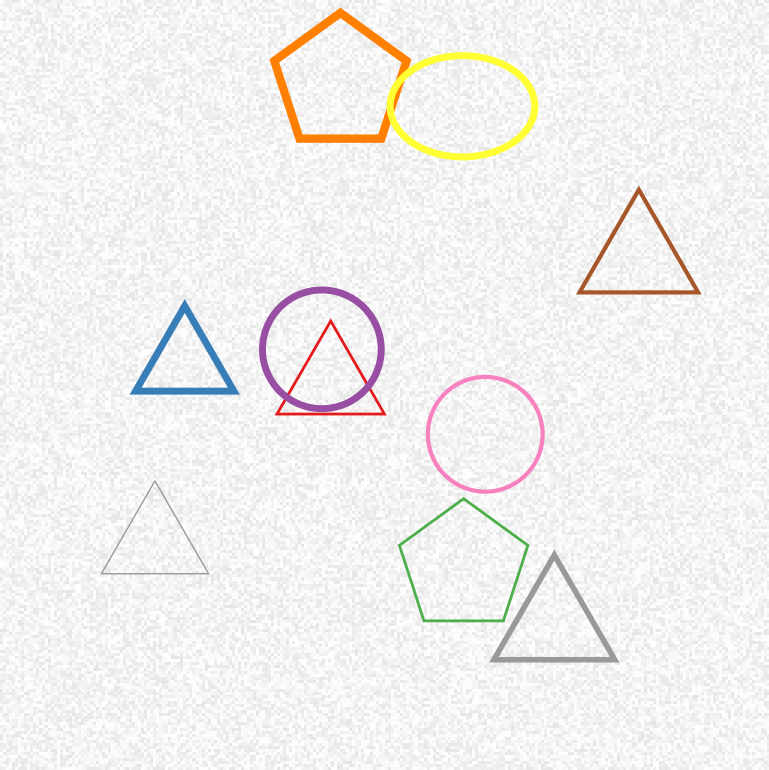[{"shape": "triangle", "thickness": 1, "radius": 0.4, "center": [0.43, 0.503]}, {"shape": "triangle", "thickness": 2.5, "radius": 0.37, "center": [0.24, 0.529]}, {"shape": "pentagon", "thickness": 1, "radius": 0.44, "center": [0.602, 0.265]}, {"shape": "circle", "thickness": 2.5, "radius": 0.39, "center": [0.418, 0.546]}, {"shape": "pentagon", "thickness": 3, "radius": 0.45, "center": [0.442, 0.893]}, {"shape": "oval", "thickness": 2.5, "radius": 0.47, "center": [0.601, 0.862]}, {"shape": "triangle", "thickness": 1.5, "radius": 0.44, "center": [0.83, 0.665]}, {"shape": "circle", "thickness": 1.5, "radius": 0.37, "center": [0.63, 0.436]}, {"shape": "triangle", "thickness": 2, "radius": 0.45, "center": [0.72, 0.189]}, {"shape": "triangle", "thickness": 0.5, "radius": 0.4, "center": [0.201, 0.295]}]